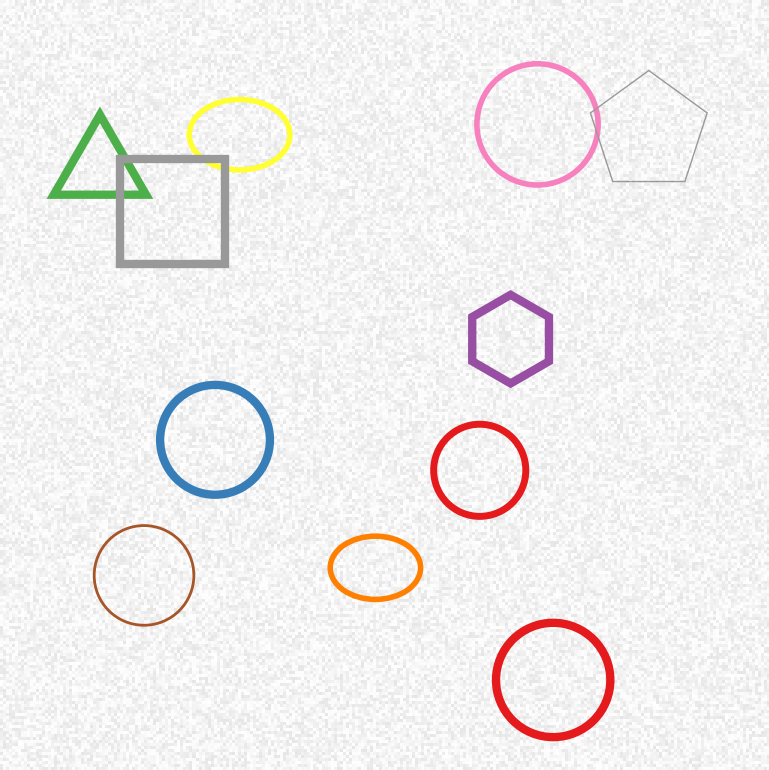[{"shape": "circle", "thickness": 2.5, "radius": 0.3, "center": [0.623, 0.389]}, {"shape": "circle", "thickness": 3, "radius": 0.37, "center": [0.718, 0.117]}, {"shape": "circle", "thickness": 3, "radius": 0.36, "center": [0.279, 0.429]}, {"shape": "triangle", "thickness": 3, "radius": 0.35, "center": [0.13, 0.782]}, {"shape": "hexagon", "thickness": 3, "radius": 0.29, "center": [0.663, 0.56]}, {"shape": "oval", "thickness": 2, "radius": 0.29, "center": [0.488, 0.263]}, {"shape": "oval", "thickness": 2, "radius": 0.33, "center": [0.311, 0.825]}, {"shape": "circle", "thickness": 1, "radius": 0.32, "center": [0.187, 0.253]}, {"shape": "circle", "thickness": 2, "radius": 0.39, "center": [0.698, 0.838]}, {"shape": "pentagon", "thickness": 0.5, "radius": 0.4, "center": [0.843, 0.829]}, {"shape": "square", "thickness": 3, "radius": 0.34, "center": [0.224, 0.725]}]